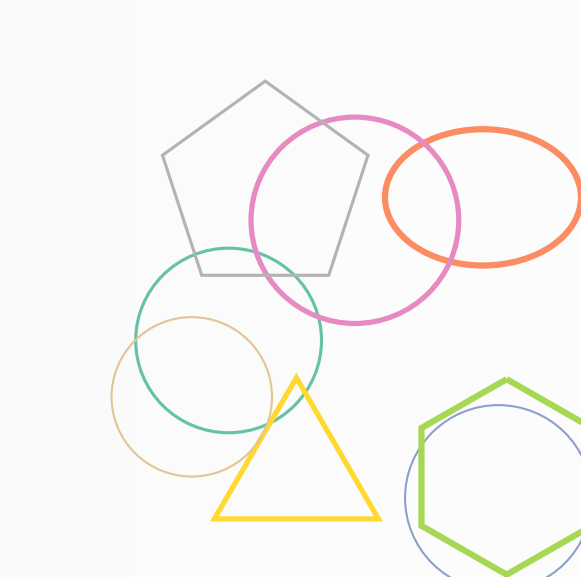[{"shape": "circle", "thickness": 1.5, "radius": 0.8, "center": [0.393, 0.41]}, {"shape": "oval", "thickness": 3, "radius": 0.84, "center": [0.831, 0.657]}, {"shape": "circle", "thickness": 1, "radius": 0.8, "center": [0.858, 0.137]}, {"shape": "circle", "thickness": 2.5, "radius": 0.89, "center": [0.611, 0.618]}, {"shape": "hexagon", "thickness": 3, "radius": 0.85, "center": [0.872, 0.173]}, {"shape": "triangle", "thickness": 2.5, "radius": 0.82, "center": [0.51, 0.182]}, {"shape": "circle", "thickness": 1, "radius": 0.69, "center": [0.33, 0.312]}, {"shape": "pentagon", "thickness": 1.5, "radius": 0.93, "center": [0.456, 0.673]}]